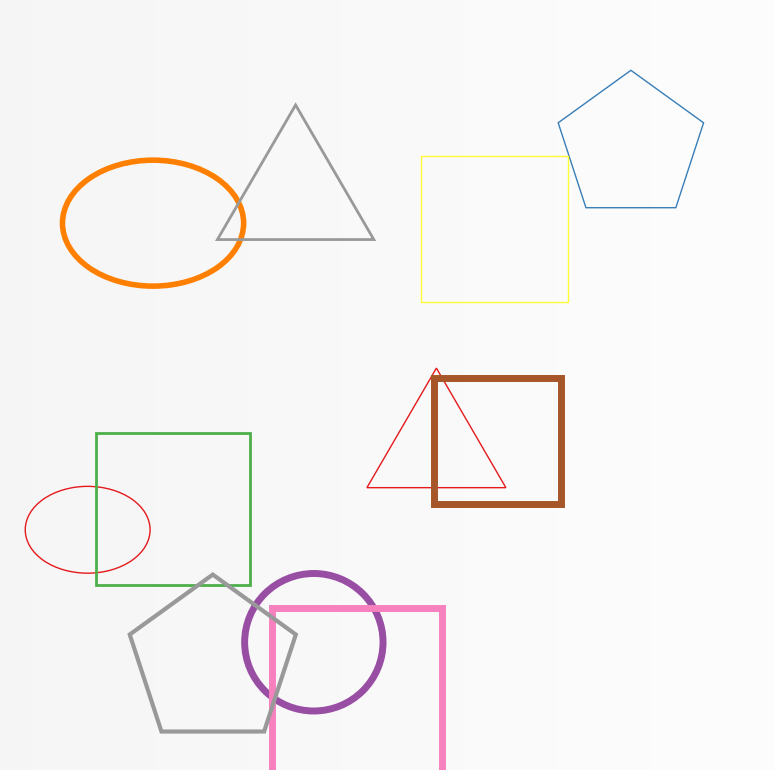[{"shape": "oval", "thickness": 0.5, "radius": 0.4, "center": [0.113, 0.312]}, {"shape": "triangle", "thickness": 0.5, "radius": 0.52, "center": [0.563, 0.418]}, {"shape": "pentagon", "thickness": 0.5, "radius": 0.49, "center": [0.814, 0.81]}, {"shape": "square", "thickness": 1, "radius": 0.49, "center": [0.223, 0.339]}, {"shape": "circle", "thickness": 2.5, "radius": 0.45, "center": [0.405, 0.166]}, {"shape": "oval", "thickness": 2, "radius": 0.58, "center": [0.197, 0.71]}, {"shape": "square", "thickness": 0.5, "radius": 0.47, "center": [0.638, 0.702]}, {"shape": "square", "thickness": 2.5, "radius": 0.41, "center": [0.642, 0.427]}, {"shape": "square", "thickness": 2.5, "radius": 0.55, "center": [0.461, 0.101]}, {"shape": "triangle", "thickness": 1, "radius": 0.58, "center": [0.381, 0.747]}, {"shape": "pentagon", "thickness": 1.5, "radius": 0.56, "center": [0.275, 0.141]}]